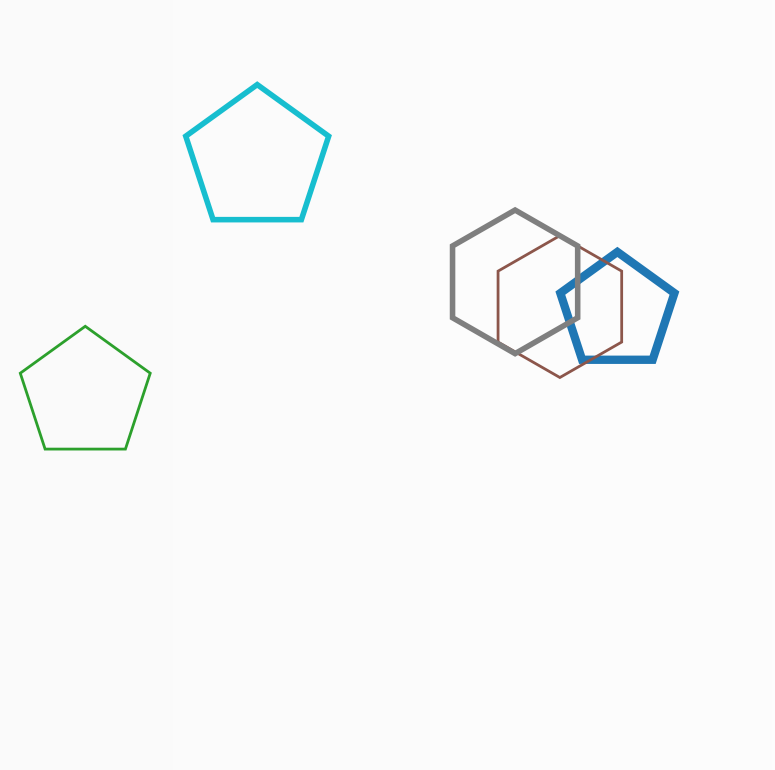[{"shape": "pentagon", "thickness": 3, "radius": 0.39, "center": [0.797, 0.595]}, {"shape": "pentagon", "thickness": 1, "radius": 0.44, "center": [0.11, 0.488]}, {"shape": "hexagon", "thickness": 1, "radius": 0.46, "center": [0.722, 0.602]}, {"shape": "hexagon", "thickness": 2, "radius": 0.47, "center": [0.665, 0.634]}, {"shape": "pentagon", "thickness": 2, "radius": 0.48, "center": [0.332, 0.793]}]